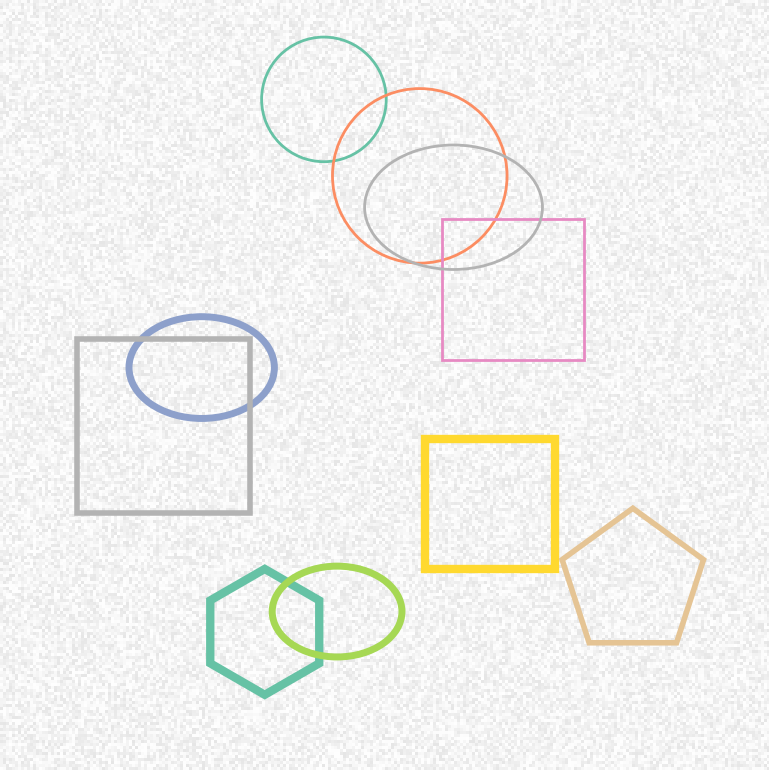[{"shape": "circle", "thickness": 1, "radius": 0.4, "center": [0.421, 0.871]}, {"shape": "hexagon", "thickness": 3, "radius": 0.41, "center": [0.344, 0.179]}, {"shape": "circle", "thickness": 1, "radius": 0.57, "center": [0.545, 0.772]}, {"shape": "oval", "thickness": 2.5, "radius": 0.47, "center": [0.262, 0.523]}, {"shape": "square", "thickness": 1, "radius": 0.46, "center": [0.666, 0.624]}, {"shape": "oval", "thickness": 2.5, "radius": 0.42, "center": [0.438, 0.206]}, {"shape": "square", "thickness": 3, "radius": 0.42, "center": [0.636, 0.345]}, {"shape": "pentagon", "thickness": 2, "radius": 0.48, "center": [0.822, 0.243]}, {"shape": "oval", "thickness": 1, "radius": 0.58, "center": [0.589, 0.731]}, {"shape": "square", "thickness": 2, "radius": 0.56, "center": [0.212, 0.447]}]